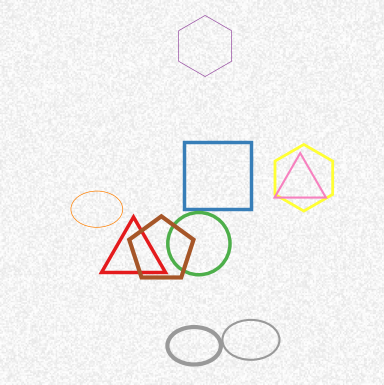[{"shape": "triangle", "thickness": 2.5, "radius": 0.48, "center": [0.347, 0.34]}, {"shape": "square", "thickness": 2.5, "radius": 0.43, "center": [0.566, 0.544]}, {"shape": "circle", "thickness": 2.5, "radius": 0.4, "center": [0.517, 0.367]}, {"shape": "hexagon", "thickness": 0.5, "radius": 0.4, "center": [0.533, 0.881]}, {"shape": "oval", "thickness": 0.5, "radius": 0.34, "center": [0.252, 0.457]}, {"shape": "hexagon", "thickness": 2, "radius": 0.43, "center": [0.789, 0.538]}, {"shape": "pentagon", "thickness": 3, "radius": 0.44, "center": [0.419, 0.35]}, {"shape": "triangle", "thickness": 1.5, "radius": 0.38, "center": [0.78, 0.525]}, {"shape": "oval", "thickness": 3, "radius": 0.35, "center": [0.504, 0.102]}, {"shape": "oval", "thickness": 1.5, "radius": 0.37, "center": [0.652, 0.117]}]